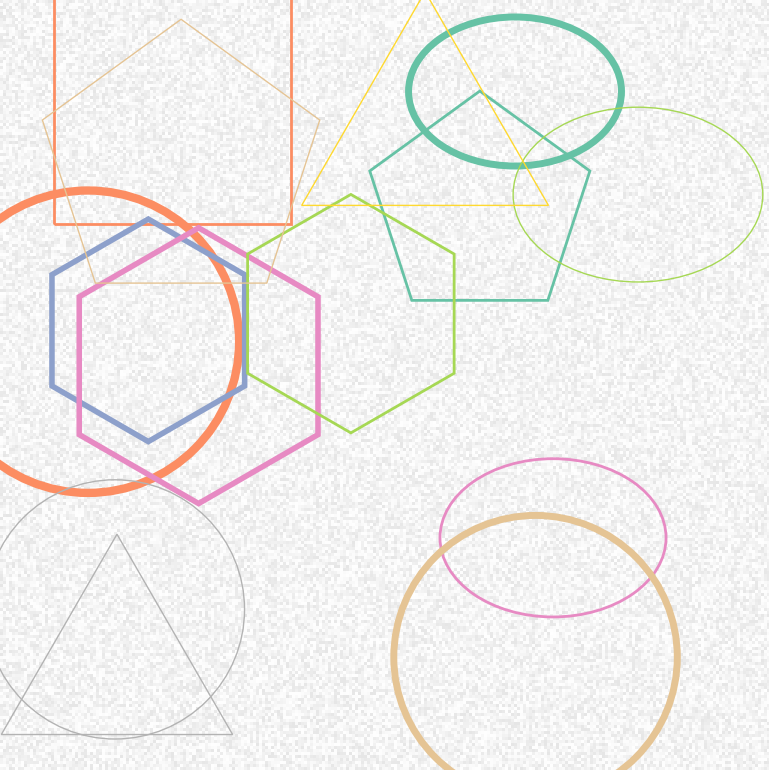[{"shape": "pentagon", "thickness": 1, "radius": 0.75, "center": [0.623, 0.732]}, {"shape": "oval", "thickness": 2.5, "radius": 0.69, "center": [0.669, 0.881]}, {"shape": "square", "thickness": 1, "radius": 0.77, "center": [0.224, 0.863]}, {"shape": "circle", "thickness": 3, "radius": 0.98, "center": [0.114, 0.556]}, {"shape": "hexagon", "thickness": 2, "radius": 0.72, "center": [0.193, 0.571]}, {"shape": "hexagon", "thickness": 2, "radius": 0.9, "center": [0.258, 0.525]}, {"shape": "oval", "thickness": 1, "radius": 0.73, "center": [0.718, 0.302]}, {"shape": "oval", "thickness": 0.5, "radius": 0.81, "center": [0.829, 0.747]}, {"shape": "hexagon", "thickness": 1, "radius": 0.77, "center": [0.456, 0.593]}, {"shape": "triangle", "thickness": 0.5, "radius": 0.93, "center": [0.552, 0.826]}, {"shape": "pentagon", "thickness": 0.5, "radius": 0.95, "center": [0.235, 0.786]}, {"shape": "circle", "thickness": 2.5, "radius": 0.92, "center": [0.696, 0.147]}, {"shape": "triangle", "thickness": 0.5, "radius": 0.87, "center": [0.152, 0.133]}, {"shape": "circle", "thickness": 0.5, "radius": 0.84, "center": [0.149, 0.209]}]